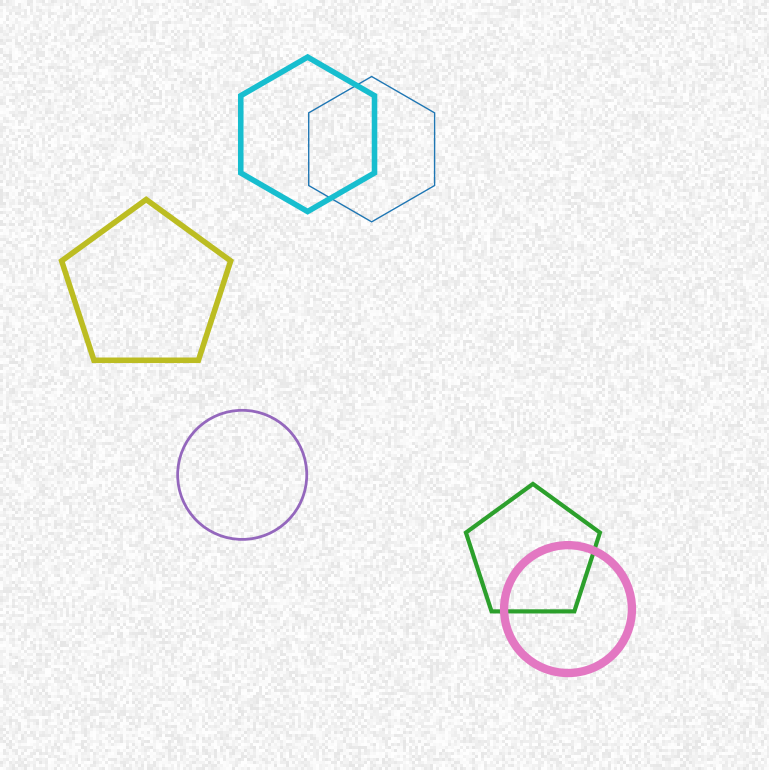[{"shape": "hexagon", "thickness": 0.5, "radius": 0.47, "center": [0.483, 0.806]}, {"shape": "pentagon", "thickness": 1.5, "radius": 0.46, "center": [0.692, 0.28]}, {"shape": "circle", "thickness": 1, "radius": 0.42, "center": [0.315, 0.383]}, {"shape": "circle", "thickness": 3, "radius": 0.42, "center": [0.738, 0.209]}, {"shape": "pentagon", "thickness": 2, "radius": 0.58, "center": [0.19, 0.625]}, {"shape": "hexagon", "thickness": 2, "radius": 0.5, "center": [0.4, 0.826]}]